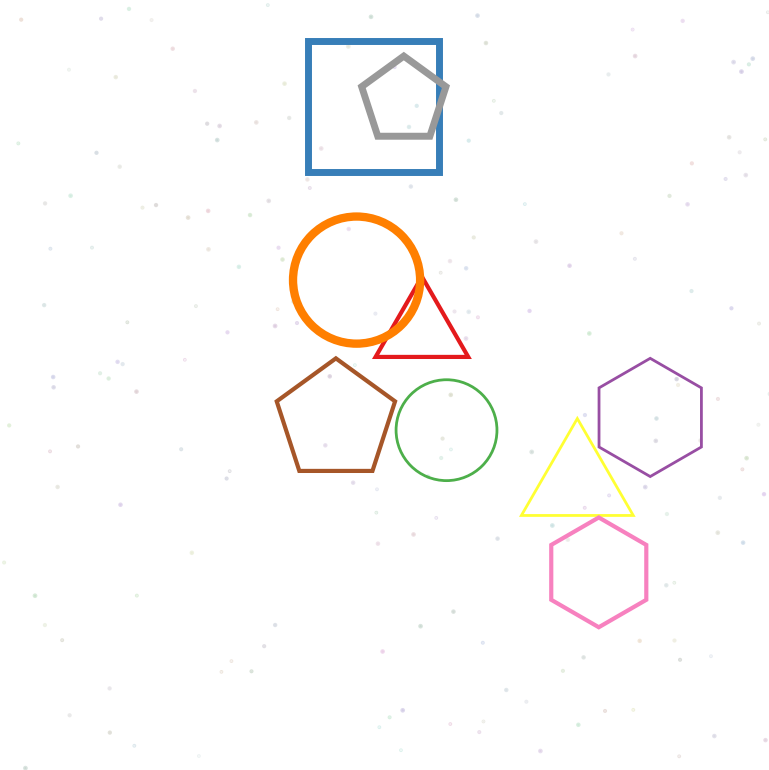[{"shape": "triangle", "thickness": 1.5, "radius": 0.35, "center": [0.548, 0.571]}, {"shape": "square", "thickness": 2.5, "radius": 0.43, "center": [0.486, 0.862]}, {"shape": "circle", "thickness": 1, "radius": 0.33, "center": [0.58, 0.441]}, {"shape": "hexagon", "thickness": 1, "radius": 0.38, "center": [0.844, 0.458]}, {"shape": "circle", "thickness": 3, "radius": 0.41, "center": [0.463, 0.636]}, {"shape": "triangle", "thickness": 1, "radius": 0.42, "center": [0.75, 0.373]}, {"shape": "pentagon", "thickness": 1.5, "radius": 0.4, "center": [0.436, 0.454]}, {"shape": "hexagon", "thickness": 1.5, "radius": 0.36, "center": [0.778, 0.257]}, {"shape": "pentagon", "thickness": 2.5, "radius": 0.29, "center": [0.524, 0.87]}]